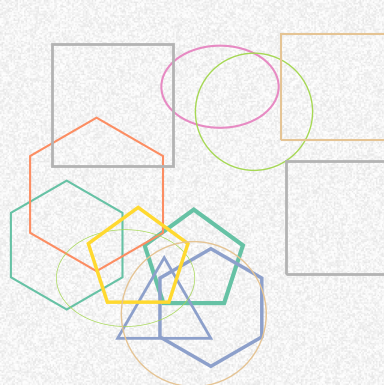[{"shape": "pentagon", "thickness": 3, "radius": 0.67, "center": [0.503, 0.321]}, {"shape": "hexagon", "thickness": 1.5, "radius": 0.84, "center": [0.173, 0.363]}, {"shape": "hexagon", "thickness": 1.5, "radius": 1.0, "center": [0.251, 0.495]}, {"shape": "triangle", "thickness": 2, "radius": 0.7, "center": [0.427, 0.191]}, {"shape": "hexagon", "thickness": 2.5, "radius": 0.76, "center": [0.548, 0.201]}, {"shape": "oval", "thickness": 1.5, "radius": 0.76, "center": [0.571, 0.775]}, {"shape": "circle", "thickness": 1, "radius": 0.76, "center": [0.66, 0.71]}, {"shape": "oval", "thickness": 0.5, "radius": 0.9, "center": [0.326, 0.278]}, {"shape": "pentagon", "thickness": 2.5, "radius": 0.68, "center": [0.359, 0.325]}, {"shape": "square", "thickness": 1.5, "radius": 0.69, "center": [0.867, 0.774]}, {"shape": "circle", "thickness": 1, "radius": 0.94, "center": [0.503, 0.184]}, {"shape": "square", "thickness": 2, "radius": 0.74, "center": [0.891, 0.435]}, {"shape": "square", "thickness": 2, "radius": 0.79, "center": [0.292, 0.727]}]